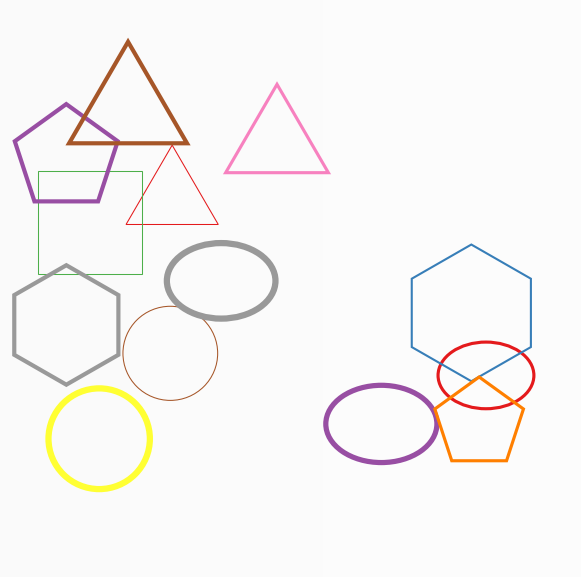[{"shape": "oval", "thickness": 1.5, "radius": 0.41, "center": [0.836, 0.349]}, {"shape": "triangle", "thickness": 0.5, "radius": 0.46, "center": [0.296, 0.656]}, {"shape": "hexagon", "thickness": 1, "radius": 0.59, "center": [0.811, 0.457]}, {"shape": "square", "thickness": 0.5, "radius": 0.45, "center": [0.155, 0.613]}, {"shape": "pentagon", "thickness": 2, "radius": 0.47, "center": [0.114, 0.726]}, {"shape": "oval", "thickness": 2.5, "radius": 0.48, "center": [0.656, 0.265]}, {"shape": "pentagon", "thickness": 1.5, "radius": 0.4, "center": [0.824, 0.266]}, {"shape": "circle", "thickness": 3, "radius": 0.44, "center": [0.171, 0.239]}, {"shape": "triangle", "thickness": 2, "radius": 0.59, "center": [0.22, 0.81]}, {"shape": "circle", "thickness": 0.5, "radius": 0.41, "center": [0.293, 0.387]}, {"shape": "triangle", "thickness": 1.5, "radius": 0.51, "center": [0.477, 0.751]}, {"shape": "hexagon", "thickness": 2, "radius": 0.52, "center": [0.114, 0.436]}, {"shape": "oval", "thickness": 3, "radius": 0.47, "center": [0.38, 0.513]}]